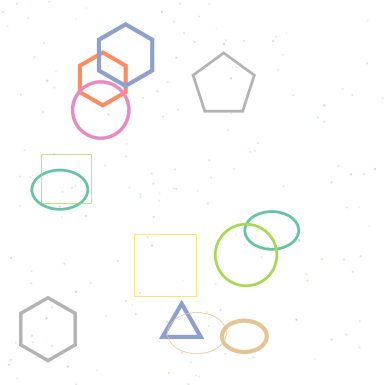[{"shape": "oval", "thickness": 2, "radius": 0.35, "center": [0.706, 0.401]}, {"shape": "oval", "thickness": 2, "radius": 0.36, "center": [0.155, 0.507]}, {"shape": "hexagon", "thickness": 3, "radius": 0.34, "center": [0.267, 0.795]}, {"shape": "hexagon", "thickness": 3, "radius": 0.4, "center": [0.326, 0.857]}, {"shape": "triangle", "thickness": 3, "radius": 0.29, "center": [0.472, 0.154]}, {"shape": "circle", "thickness": 2.5, "radius": 0.37, "center": [0.262, 0.714]}, {"shape": "circle", "thickness": 2, "radius": 0.4, "center": [0.639, 0.338]}, {"shape": "square", "thickness": 0.5, "radius": 0.32, "center": [0.171, 0.536]}, {"shape": "square", "thickness": 0.5, "radius": 0.4, "center": [0.429, 0.312]}, {"shape": "oval", "thickness": 0.5, "radius": 0.38, "center": [0.511, 0.135]}, {"shape": "oval", "thickness": 3, "radius": 0.29, "center": [0.635, 0.126]}, {"shape": "pentagon", "thickness": 2, "radius": 0.42, "center": [0.581, 0.779]}, {"shape": "hexagon", "thickness": 2.5, "radius": 0.41, "center": [0.125, 0.145]}]